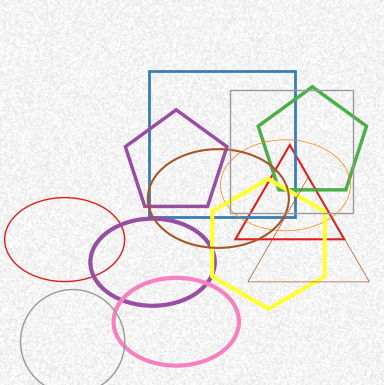[{"shape": "triangle", "thickness": 1.5, "radius": 0.82, "center": [0.753, 0.46]}, {"shape": "oval", "thickness": 1, "radius": 0.78, "center": [0.168, 0.378]}, {"shape": "square", "thickness": 2, "radius": 0.95, "center": [0.577, 0.626]}, {"shape": "pentagon", "thickness": 2.5, "radius": 0.74, "center": [0.811, 0.627]}, {"shape": "oval", "thickness": 3, "radius": 0.81, "center": [0.396, 0.319]}, {"shape": "pentagon", "thickness": 2.5, "radius": 0.69, "center": [0.458, 0.576]}, {"shape": "oval", "thickness": 0.5, "radius": 0.84, "center": [0.741, 0.519]}, {"shape": "hexagon", "thickness": 3, "radius": 0.84, "center": [0.697, 0.366]}, {"shape": "oval", "thickness": 1.5, "radius": 0.92, "center": [0.567, 0.484]}, {"shape": "triangle", "thickness": 0.5, "radius": 0.91, "center": [0.802, 0.359]}, {"shape": "oval", "thickness": 3, "radius": 0.81, "center": [0.458, 0.164]}, {"shape": "circle", "thickness": 1, "radius": 0.68, "center": [0.189, 0.113]}, {"shape": "square", "thickness": 1, "radius": 0.8, "center": [0.757, 0.606]}]